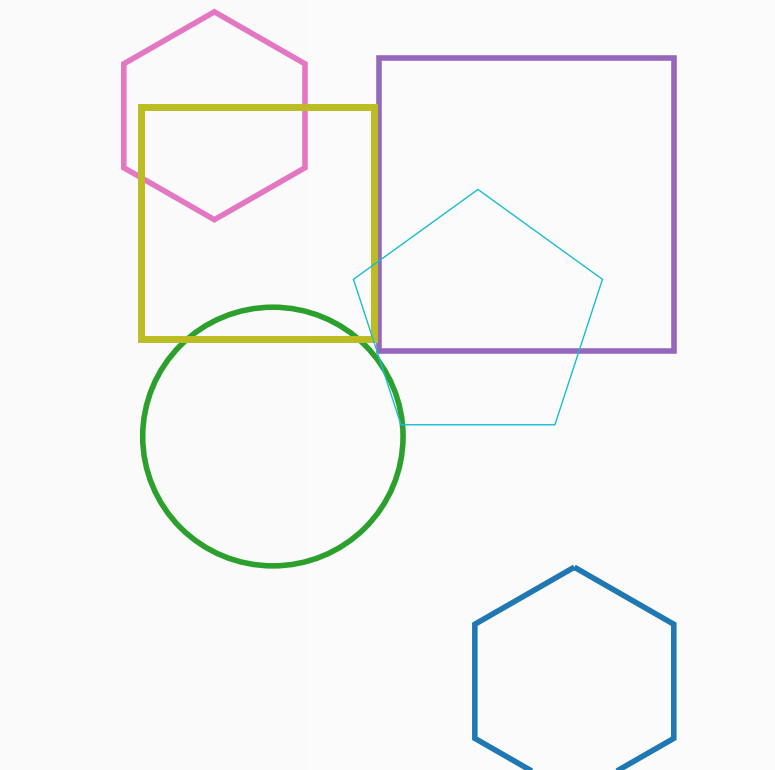[{"shape": "hexagon", "thickness": 2, "radius": 0.74, "center": [0.741, 0.115]}, {"shape": "circle", "thickness": 2, "radius": 0.84, "center": [0.352, 0.433]}, {"shape": "square", "thickness": 2, "radius": 0.95, "center": [0.679, 0.735]}, {"shape": "hexagon", "thickness": 2, "radius": 0.67, "center": [0.277, 0.85]}, {"shape": "square", "thickness": 2.5, "radius": 0.75, "center": [0.332, 0.71]}, {"shape": "pentagon", "thickness": 0.5, "radius": 0.84, "center": [0.617, 0.585]}]